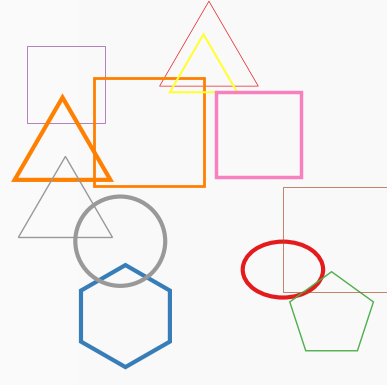[{"shape": "oval", "thickness": 3, "radius": 0.52, "center": [0.73, 0.3]}, {"shape": "triangle", "thickness": 0.5, "radius": 0.74, "center": [0.539, 0.85]}, {"shape": "hexagon", "thickness": 3, "radius": 0.66, "center": [0.324, 0.179]}, {"shape": "pentagon", "thickness": 1, "radius": 0.57, "center": [0.856, 0.181]}, {"shape": "square", "thickness": 0.5, "radius": 0.5, "center": [0.169, 0.781]}, {"shape": "square", "thickness": 2, "radius": 0.71, "center": [0.384, 0.657]}, {"shape": "triangle", "thickness": 3, "radius": 0.71, "center": [0.161, 0.604]}, {"shape": "triangle", "thickness": 1.5, "radius": 0.5, "center": [0.525, 0.811]}, {"shape": "square", "thickness": 0.5, "radius": 0.69, "center": [0.868, 0.377]}, {"shape": "square", "thickness": 2.5, "radius": 0.55, "center": [0.668, 0.65]}, {"shape": "circle", "thickness": 3, "radius": 0.58, "center": [0.31, 0.374]}, {"shape": "triangle", "thickness": 1, "radius": 0.7, "center": [0.169, 0.453]}]